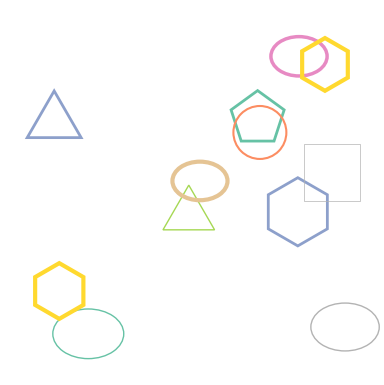[{"shape": "oval", "thickness": 1, "radius": 0.46, "center": [0.229, 0.133]}, {"shape": "pentagon", "thickness": 2, "radius": 0.36, "center": [0.669, 0.692]}, {"shape": "circle", "thickness": 1.5, "radius": 0.34, "center": [0.675, 0.656]}, {"shape": "hexagon", "thickness": 2, "radius": 0.44, "center": [0.774, 0.45]}, {"shape": "triangle", "thickness": 2, "radius": 0.4, "center": [0.141, 0.683]}, {"shape": "oval", "thickness": 2.5, "radius": 0.36, "center": [0.777, 0.854]}, {"shape": "triangle", "thickness": 1, "radius": 0.39, "center": [0.49, 0.442]}, {"shape": "hexagon", "thickness": 3, "radius": 0.36, "center": [0.154, 0.244]}, {"shape": "hexagon", "thickness": 3, "radius": 0.34, "center": [0.844, 0.833]}, {"shape": "oval", "thickness": 3, "radius": 0.36, "center": [0.519, 0.53]}, {"shape": "oval", "thickness": 1, "radius": 0.44, "center": [0.896, 0.151]}, {"shape": "square", "thickness": 0.5, "radius": 0.37, "center": [0.863, 0.552]}]